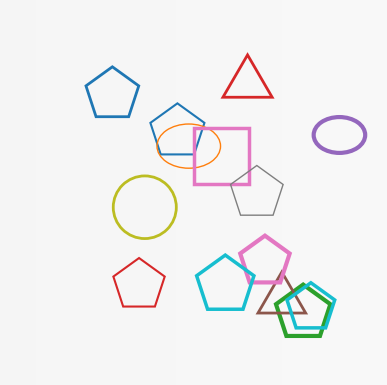[{"shape": "pentagon", "thickness": 2, "radius": 0.36, "center": [0.29, 0.755]}, {"shape": "pentagon", "thickness": 1.5, "radius": 0.37, "center": [0.458, 0.658]}, {"shape": "oval", "thickness": 1, "radius": 0.41, "center": [0.487, 0.62]}, {"shape": "pentagon", "thickness": 3, "radius": 0.37, "center": [0.782, 0.187]}, {"shape": "triangle", "thickness": 2, "radius": 0.37, "center": [0.639, 0.784]}, {"shape": "pentagon", "thickness": 1.5, "radius": 0.35, "center": [0.359, 0.26]}, {"shape": "oval", "thickness": 3, "radius": 0.33, "center": [0.876, 0.649]}, {"shape": "triangle", "thickness": 2, "radius": 0.36, "center": [0.727, 0.222]}, {"shape": "pentagon", "thickness": 3, "radius": 0.34, "center": [0.684, 0.321]}, {"shape": "square", "thickness": 2.5, "radius": 0.36, "center": [0.572, 0.595]}, {"shape": "pentagon", "thickness": 1, "radius": 0.36, "center": [0.663, 0.499]}, {"shape": "circle", "thickness": 2, "radius": 0.41, "center": [0.374, 0.462]}, {"shape": "pentagon", "thickness": 2.5, "radius": 0.32, "center": [0.802, 0.201]}, {"shape": "pentagon", "thickness": 2.5, "radius": 0.39, "center": [0.581, 0.26]}]